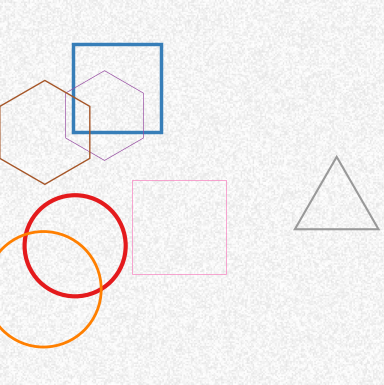[{"shape": "circle", "thickness": 3, "radius": 0.66, "center": [0.195, 0.362]}, {"shape": "square", "thickness": 2.5, "radius": 0.57, "center": [0.304, 0.771]}, {"shape": "hexagon", "thickness": 0.5, "radius": 0.58, "center": [0.272, 0.7]}, {"shape": "circle", "thickness": 2, "radius": 0.75, "center": [0.113, 0.249]}, {"shape": "hexagon", "thickness": 1, "radius": 0.67, "center": [0.116, 0.656]}, {"shape": "square", "thickness": 0.5, "radius": 0.61, "center": [0.465, 0.411]}, {"shape": "triangle", "thickness": 1.5, "radius": 0.63, "center": [0.874, 0.467]}]